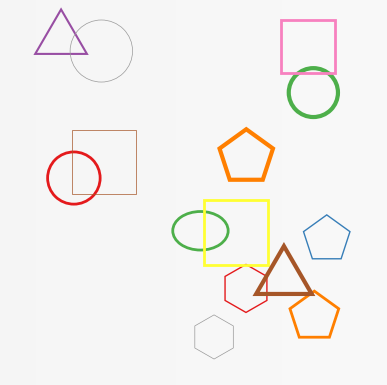[{"shape": "hexagon", "thickness": 1, "radius": 0.31, "center": [0.635, 0.251]}, {"shape": "circle", "thickness": 2, "radius": 0.34, "center": [0.191, 0.538]}, {"shape": "pentagon", "thickness": 1, "radius": 0.32, "center": [0.843, 0.379]}, {"shape": "circle", "thickness": 3, "radius": 0.32, "center": [0.809, 0.76]}, {"shape": "oval", "thickness": 2, "radius": 0.36, "center": [0.517, 0.401]}, {"shape": "triangle", "thickness": 1.5, "radius": 0.39, "center": [0.158, 0.898]}, {"shape": "pentagon", "thickness": 3, "radius": 0.36, "center": [0.636, 0.592]}, {"shape": "pentagon", "thickness": 2, "radius": 0.33, "center": [0.811, 0.178]}, {"shape": "square", "thickness": 2, "radius": 0.42, "center": [0.609, 0.396]}, {"shape": "square", "thickness": 0.5, "radius": 0.41, "center": [0.268, 0.58]}, {"shape": "triangle", "thickness": 3, "radius": 0.41, "center": [0.733, 0.278]}, {"shape": "square", "thickness": 2, "radius": 0.35, "center": [0.795, 0.879]}, {"shape": "circle", "thickness": 0.5, "radius": 0.4, "center": [0.262, 0.867]}, {"shape": "hexagon", "thickness": 0.5, "radius": 0.29, "center": [0.552, 0.125]}]